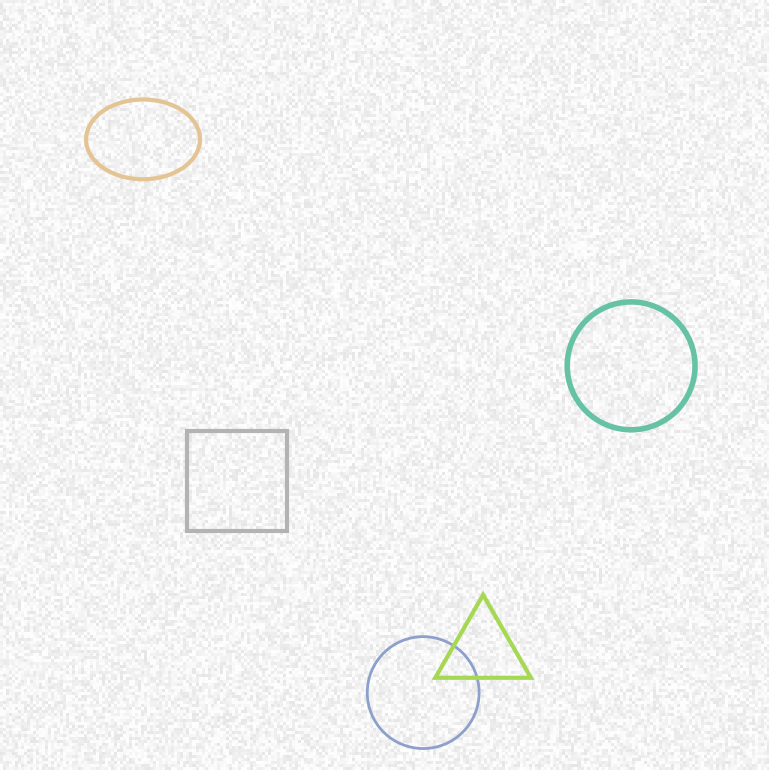[{"shape": "circle", "thickness": 2, "radius": 0.42, "center": [0.82, 0.525]}, {"shape": "circle", "thickness": 1, "radius": 0.36, "center": [0.55, 0.101]}, {"shape": "triangle", "thickness": 1.5, "radius": 0.36, "center": [0.627, 0.156]}, {"shape": "oval", "thickness": 1.5, "radius": 0.37, "center": [0.186, 0.819]}, {"shape": "square", "thickness": 1.5, "radius": 0.32, "center": [0.307, 0.375]}]